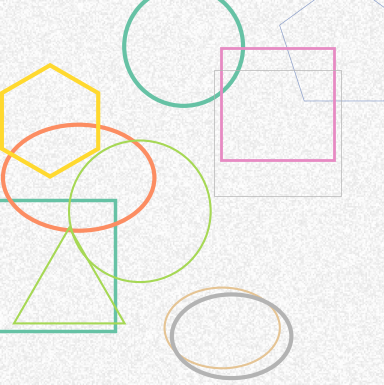[{"shape": "circle", "thickness": 3, "radius": 0.77, "center": [0.477, 0.879]}, {"shape": "square", "thickness": 2.5, "radius": 0.85, "center": [0.128, 0.31]}, {"shape": "oval", "thickness": 3, "radius": 0.98, "center": [0.204, 0.538]}, {"shape": "pentagon", "thickness": 0.5, "radius": 0.88, "center": [0.894, 0.88]}, {"shape": "square", "thickness": 2, "radius": 0.73, "center": [0.72, 0.73]}, {"shape": "circle", "thickness": 1.5, "radius": 0.92, "center": [0.363, 0.451]}, {"shape": "triangle", "thickness": 1.5, "radius": 0.83, "center": [0.18, 0.243]}, {"shape": "hexagon", "thickness": 3, "radius": 0.72, "center": [0.13, 0.686]}, {"shape": "oval", "thickness": 1.5, "radius": 0.75, "center": [0.577, 0.148]}, {"shape": "square", "thickness": 0.5, "radius": 0.82, "center": [0.721, 0.654]}, {"shape": "oval", "thickness": 3, "radius": 0.78, "center": [0.602, 0.127]}]